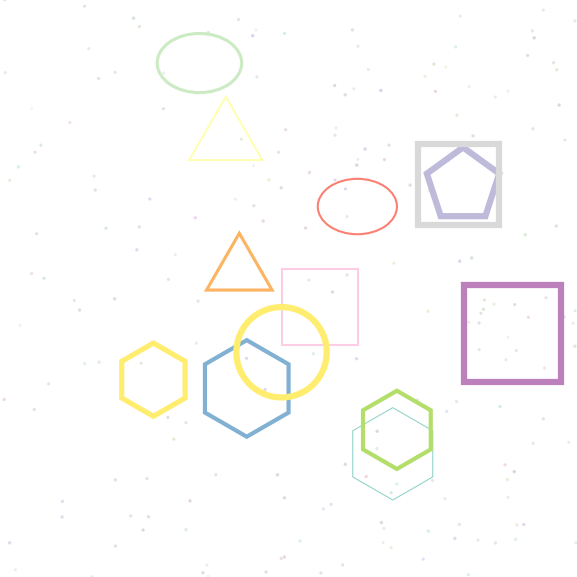[{"shape": "hexagon", "thickness": 0.5, "radius": 0.4, "center": [0.68, 0.213]}, {"shape": "triangle", "thickness": 1, "radius": 0.37, "center": [0.391, 0.759]}, {"shape": "pentagon", "thickness": 3, "radius": 0.33, "center": [0.802, 0.678]}, {"shape": "oval", "thickness": 1, "radius": 0.34, "center": [0.619, 0.642]}, {"shape": "hexagon", "thickness": 2, "radius": 0.42, "center": [0.427, 0.327]}, {"shape": "triangle", "thickness": 1.5, "radius": 0.33, "center": [0.414, 0.53]}, {"shape": "hexagon", "thickness": 2, "radius": 0.34, "center": [0.687, 0.255]}, {"shape": "square", "thickness": 1, "radius": 0.33, "center": [0.554, 0.468]}, {"shape": "square", "thickness": 3, "radius": 0.35, "center": [0.794, 0.68]}, {"shape": "square", "thickness": 3, "radius": 0.42, "center": [0.888, 0.421]}, {"shape": "oval", "thickness": 1.5, "radius": 0.37, "center": [0.345, 0.89]}, {"shape": "hexagon", "thickness": 2.5, "radius": 0.32, "center": [0.266, 0.342]}, {"shape": "circle", "thickness": 3, "radius": 0.39, "center": [0.488, 0.389]}]